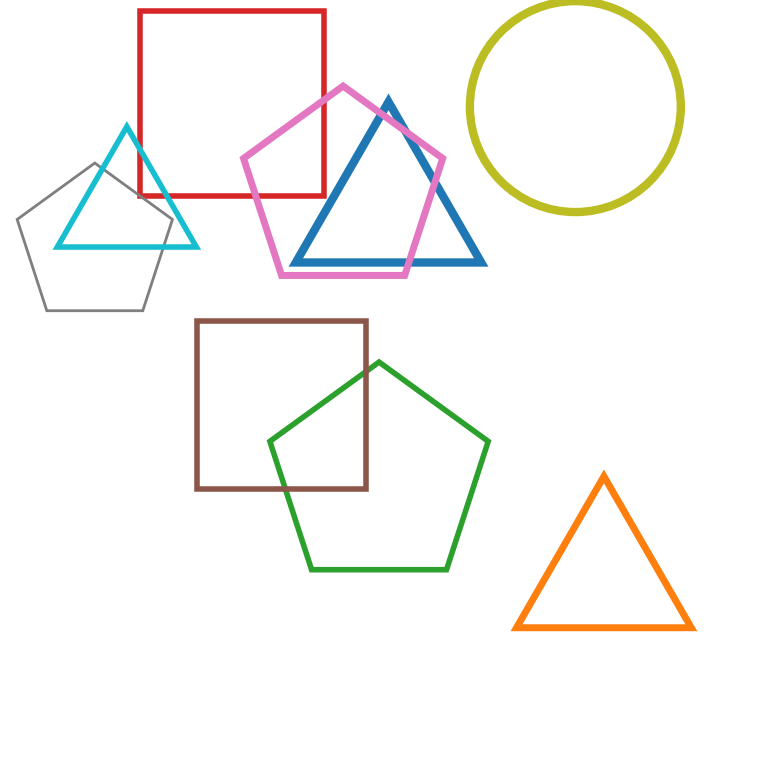[{"shape": "triangle", "thickness": 3, "radius": 0.7, "center": [0.505, 0.729]}, {"shape": "triangle", "thickness": 2.5, "radius": 0.66, "center": [0.784, 0.25]}, {"shape": "pentagon", "thickness": 2, "radius": 0.75, "center": [0.492, 0.381]}, {"shape": "square", "thickness": 2, "radius": 0.6, "center": [0.301, 0.865]}, {"shape": "square", "thickness": 2, "radius": 0.55, "center": [0.365, 0.474]}, {"shape": "pentagon", "thickness": 2.5, "radius": 0.68, "center": [0.446, 0.752]}, {"shape": "pentagon", "thickness": 1, "radius": 0.53, "center": [0.123, 0.682]}, {"shape": "circle", "thickness": 3, "radius": 0.68, "center": [0.747, 0.862]}, {"shape": "triangle", "thickness": 2, "radius": 0.52, "center": [0.165, 0.731]}]